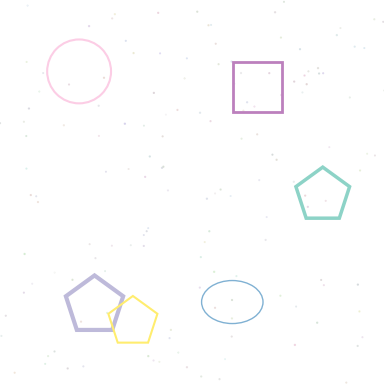[{"shape": "pentagon", "thickness": 2.5, "radius": 0.37, "center": [0.838, 0.493]}, {"shape": "pentagon", "thickness": 3, "radius": 0.39, "center": [0.246, 0.206]}, {"shape": "oval", "thickness": 1, "radius": 0.4, "center": [0.603, 0.215]}, {"shape": "circle", "thickness": 1.5, "radius": 0.41, "center": [0.205, 0.815]}, {"shape": "square", "thickness": 2, "radius": 0.32, "center": [0.669, 0.774]}, {"shape": "pentagon", "thickness": 1.5, "radius": 0.33, "center": [0.345, 0.164]}]